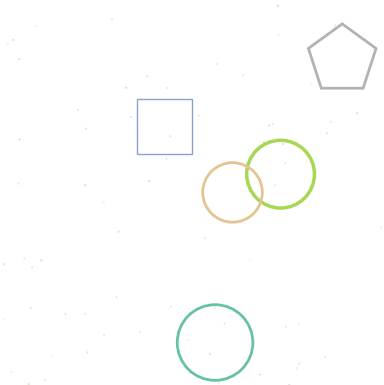[{"shape": "circle", "thickness": 2, "radius": 0.49, "center": [0.559, 0.11]}, {"shape": "square", "thickness": 1, "radius": 0.36, "center": [0.427, 0.672]}, {"shape": "circle", "thickness": 2.5, "radius": 0.44, "center": [0.729, 0.548]}, {"shape": "circle", "thickness": 2, "radius": 0.39, "center": [0.604, 0.5]}, {"shape": "pentagon", "thickness": 2, "radius": 0.46, "center": [0.889, 0.846]}]